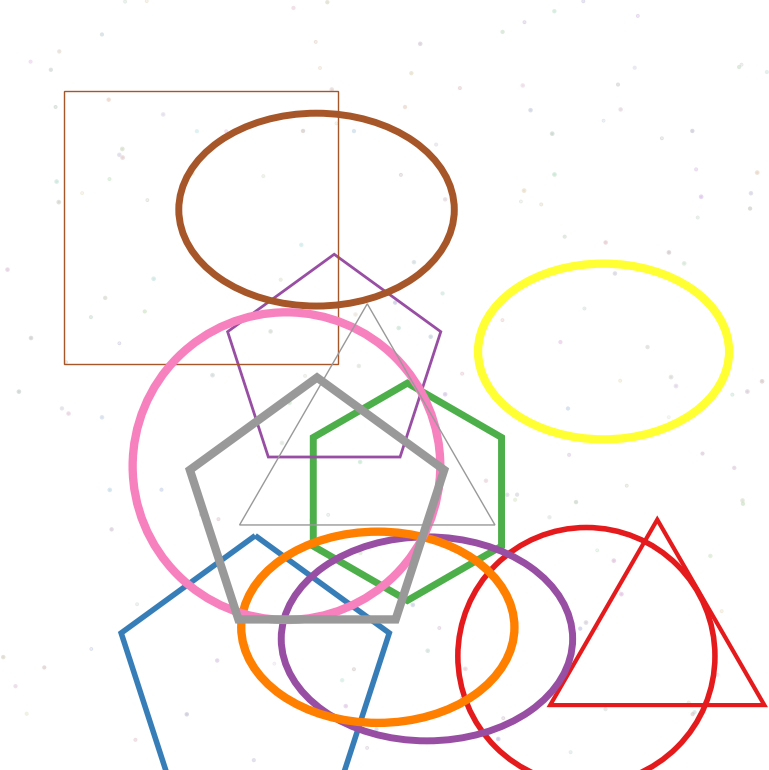[{"shape": "triangle", "thickness": 1.5, "radius": 0.8, "center": [0.854, 0.165]}, {"shape": "circle", "thickness": 2, "radius": 0.83, "center": [0.762, 0.148]}, {"shape": "pentagon", "thickness": 2, "radius": 0.92, "center": [0.331, 0.121]}, {"shape": "hexagon", "thickness": 2.5, "radius": 0.71, "center": [0.529, 0.361]}, {"shape": "oval", "thickness": 2.5, "radius": 0.95, "center": [0.554, 0.17]}, {"shape": "pentagon", "thickness": 1, "radius": 0.73, "center": [0.434, 0.524]}, {"shape": "oval", "thickness": 3, "radius": 0.89, "center": [0.491, 0.185]}, {"shape": "oval", "thickness": 3, "radius": 0.82, "center": [0.784, 0.543]}, {"shape": "oval", "thickness": 2.5, "radius": 0.89, "center": [0.411, 0.728]}, {"shape": "square", "thickness": 0.5, "radius": 0.89, "center": [0.261, 0.705]}, {"shape": "circle", "thickness": 3, "radius": 1.0, "center": [0.372, 0.395]}, {"shape": "pentagon", "thickness": 3, "radius": 0.87, "center": [0.412, 0.336]}, {"shape": "triangle", "thickness": 0.5, "radius": 0.96, "center": [0.477, 0.414]}]